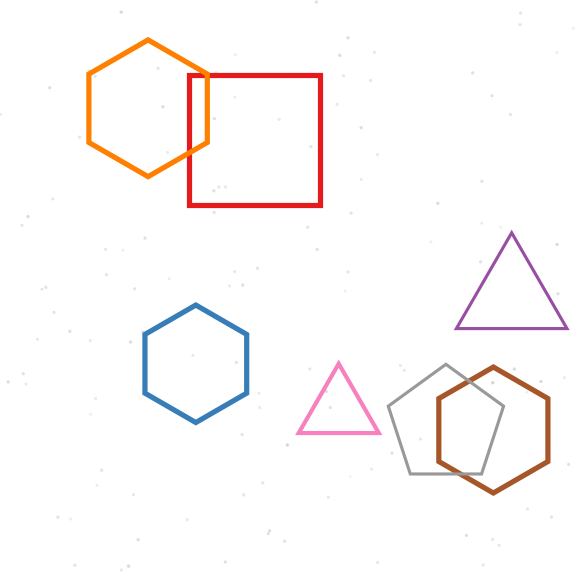[{"shape": "square", "thickness": 2.5, "radius": 0.56, "center": [0.441, 0.756]}, {"shape": "hexagon", "thickness": 2.5, "radius": 0.51, "center": [0.339, 0.369]}, {"shape": "triangle", "thickness": 1.5, "radius": 0.55, "center": [0.886, 0.485]}, {"shape": "hexagon", "thickness": 2.5, "radius": 0.59, "center": [0.256, 0.812]}, {"shape": "hexagon", "thickness": 2.5, "radius": 0.55, "center": [0.854, 0.254]}, {"shape": "triangle", "thickness": 2, "radius": 0.4, "center": [0.587, 0.289]}, {"shape": "pentagon", "thickness": 1.5, "radius": 0.52, "center": [0.772, 0.263]}]